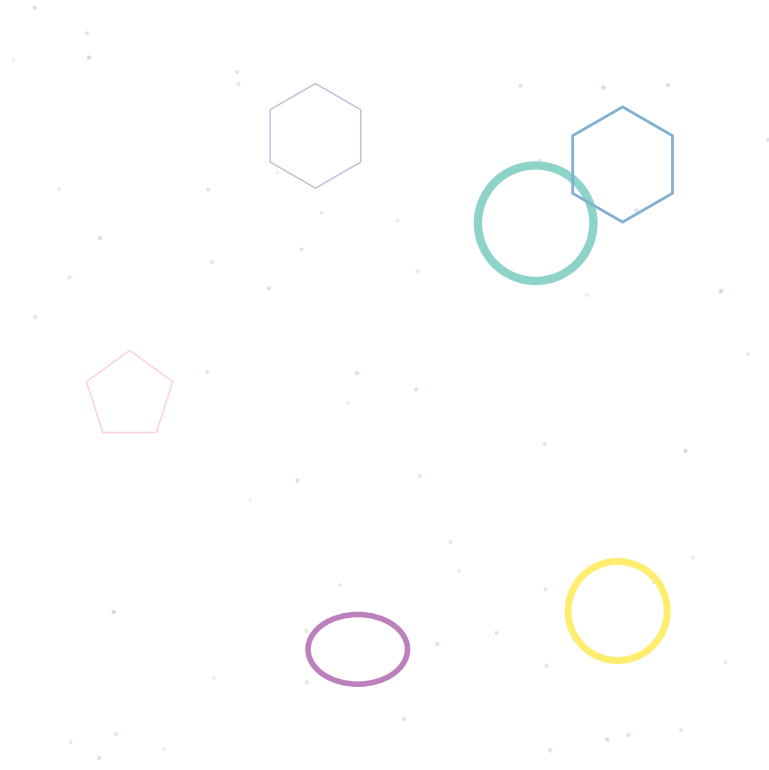[{"shape": "circle", "thickness": 3, "radius": 0.37, "center": [0.696, 0.71]}, {"shape": "hexagon", "thickness": 0.5, "radius": 0.34, "center": [0.41, 0.824]}, {"shape": "hexagon", "thickness": 1, "radius": 0.37, "center": [0.809, 0.786]}, {"shape": "pentagon", "thickness": 0.5, "radius": 0.29, "center": [0.168, 0.486]}, {"shape": "oval", "thickness": 2, "radius": 0.32, "center": [0.465, 0.157]}, {"shape": "circle", "thickness": 2.5, "radius": 0.32, "center": [0.802, 0.207]}]